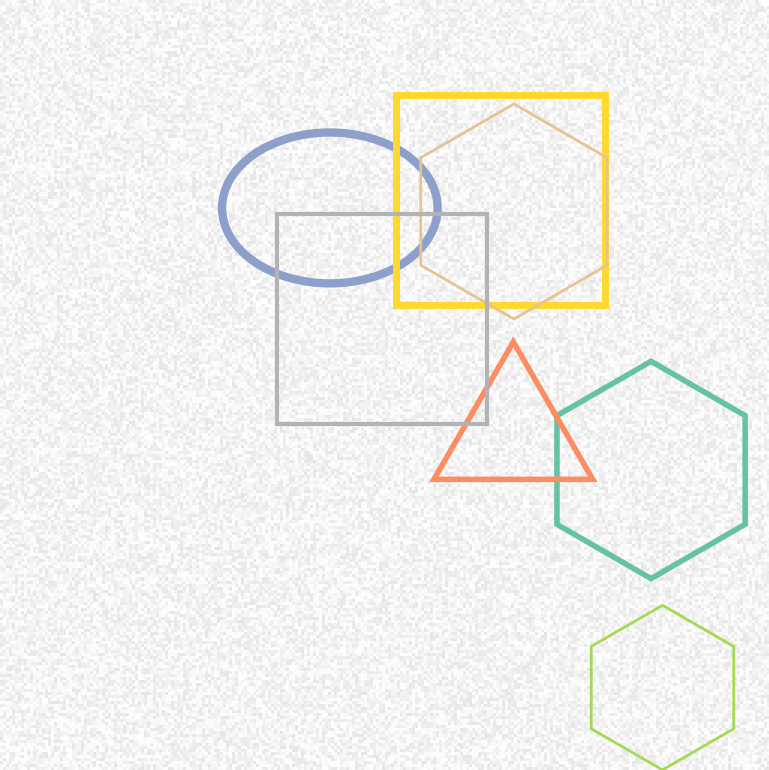[{"shape": "hexagon", "thickness": 2, "radius": 0.71, "center": [0.846, 0.39]}, {"shape": "triangle", "thickness": 2, "radius": 0.6, "center": [0.667, 0.437]}, {"shape": "oval", "thickness": 3, "radius": 0.7, "center": [0.428, 0.73]}, {"shape": "hexagon", "thickness": 1, "radius": 0.53, "center": [0.86, 0.107]}, {"shape": "square", "thickness": 2.5, "radius": 0.68, "center": [0.65, 0.74]}, {"shape": "hexagon", "thickness": 1, "radius": 0.7, "center": [0.667, 0.725]}, {"shape": "square", "thickness": 1.5, "radius": 0.68, "center": [0.496, 0.586]}]